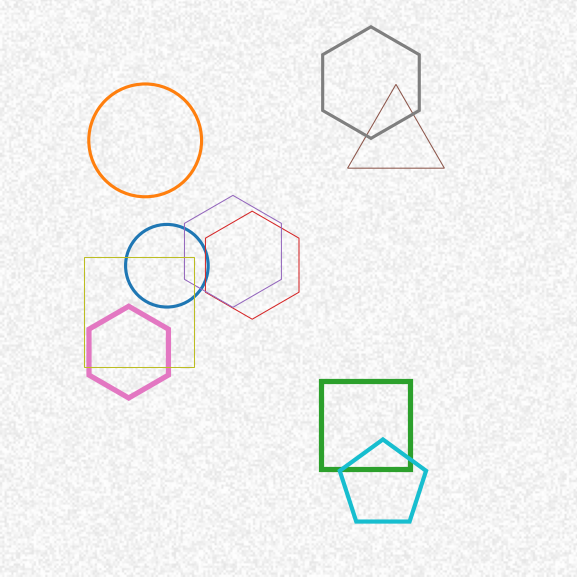[{"shape": "circle", "thickness": 1.5, "radius": 0.36, "center": [0.289, 0.539]}, {"shape": "circle", "thickness": 1.5, "radius": 0.49, "center": [0.251, 0.756]}, {"shape": "square", "thickness": 2.5, "radius": 0.38, "center": [0.633, 0.263]}, {"shape": "hexagon", "thickness": 0.5, "radius": 0.47, "center": [0.437, 0.54]}, {"shape": "hexagon", "thickness": 0.5, "radius": 0.48, "center": [0.403, 0.564]}, {"shape": "triangle", "thickness": 0.5, "radius": 0.48, "center": [0.686, 0.756]}, {"shape": "hexagon", "thickness": 2.5, "radius": 0.4, "center": [0.223, 0.389]}, {"shape": "hexagon", "thickness": 1.5, "radius": 0.48, "center": [0.642, 0.856]}, {"shape": "square", "thickness": 0.5, "radius": 0.47, "center": [0.241, 0.459]}, {"shape": "pentagon", "thickness": 2, "radius": 0.39, "center": [0.663, 0.16]}]